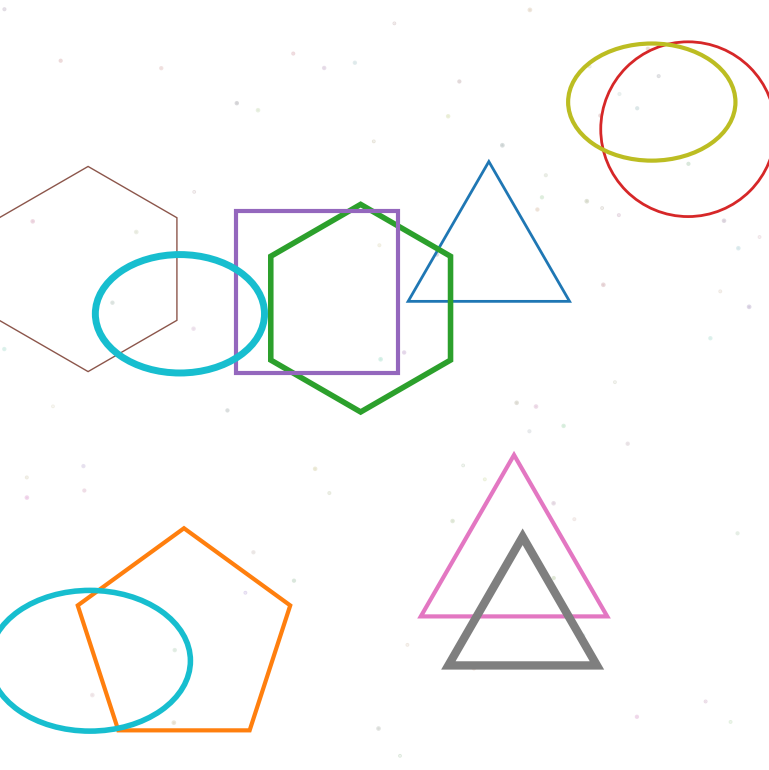[{"shape": "triangle", "thickness": 1, "radius": 0.61, "center": [0.635, 0.669]}, {"shape": "pentagon", "thickness": 1.5, "radius": 0.73, "center": [0.239, 0.169]}, {"shape": "hexagon", "thickness": 2, "radius": 0.67, "center": [0.468, 0.6]}, {"shape": "circle", "thickness": 1, "radius": 0.57, "center": [0.894, 0.832]}, {"shape": "square", "thickness": 1.5, "radius": 0.53, "center": [0.411, 0.621]}, {"shape": "hexagon", "thickness": 0.5, "radius": 0.67, "center": [0.114, 0.651]}, {"shape": "triangle", "thickness": 1.5, "radius": 0.7, "center": [0.668, 0.269]}, {"shape": "triangle", "thickness": 3, "radius": 0.56, "center": [0.679, 0.192]}, {"shape": "oval", "thickness": 1.5, "radius": 0.54, "center": [0.846, 0.867]}, {"shape": "oval", "thickness": 2, "radius": 0.65, "center": [0.117, 0.142]}, {"shape": "oval", "thickness": 2.5, "radius": 0.55, "center": [0.234, 0.592]}]